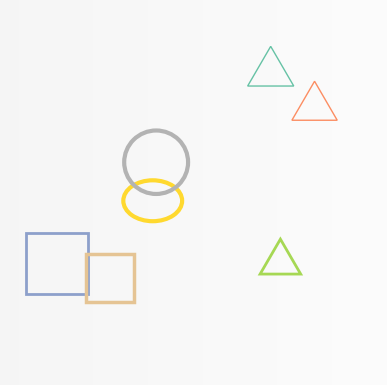[{"shape": "triangle", "thickness": 1, "radius": 0.34, "center": [0.699, 0.811]}, {"shape": "triangle", "thickness": 1, "radius": 0.34, "center": [0.812, 0.721]}, {"shape": "square", "thickness": 2, "radius": 0.4, "center": [0.147, 0.315]}, {"shape": "triangle", "thickness": 2, "radius": 0.3, "center": [0.724, 0.318]}, {"shape": "oval", "thickness": 3, "radius": 0.38, "center": [0.394, 0.479]}, {"shape": "square", "thickness": 2.5, "radius": 0.31, "center": [0.285, 0.278]}, {"shape": "circle", "thickness": 3, "radius": 0.41, "center": [0.403, 0.579]}]